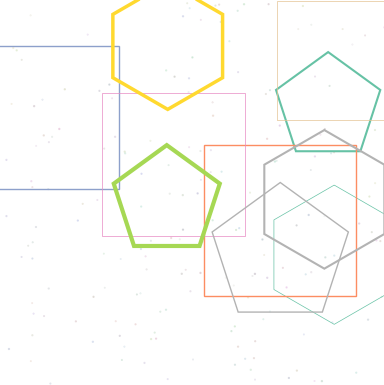[{"shape": "hexagon", "thickness": 0.5, "radius": 0.9, "center": [0.868, 0.338]}, {"shape": "pentagon", "thickness": 1.5, "radius": 0.71, "center": [0.852, 0.722]}, {"shape": "square", "thickness": 1, "radius": 0.98, "center": [0.727, 0.427]}, {"shape": "square", "thickness": 1, "radius": 0.93, "center": [0.123, 0.694]}, {"shape": "square", "thickness": 0.5, "radius": 0.93, "center": [0.45, 0.573]}, {"shape": "pentagon", "thickness": 3, "radius": 0.72, "center": [0.433, 0.478]}, {"shape": "hexagon", "thickness": 2.5, "radius": 0.82, "center": [0.436, 0.88]}, {"shape": "square", "thickness": 0.5, "radius": 0.77, "center": [0.873, 0.843]}, {"shape": "pentagon", "thickness": 1, "radius": 0.93, "center": [0.728, 0.34]}, {"shape": "hexagon", "thickness": 1.5, "radius": 0.9, "center": [0.842, 0.482]}]